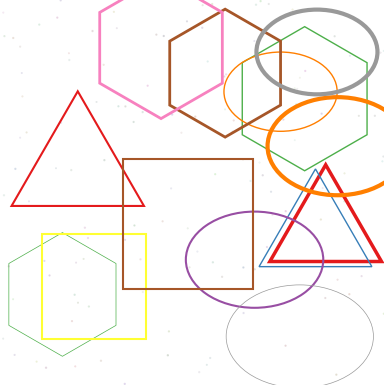[{"shape": "triangle", "thickness": 1.5, "radius": 0.99, "center": [0.202, 0.564]}, {"shape": "triangle", "thickness": 2.5, "radius": 0.84, "center": [0.846, 0.404]}, {"shape": "triangle", "thickness": 1, "radius": 0.85, "center": [0.819, 0.392]}, {"shape": "hexagon", "thickness": 1, "radius": 0.94, "center": [0.791, 0.744]}, {"shape": "hexagon", "thickness": 0.5, "radius": 0.8, "center": [0.162, 0.235]}, {"shape": "oval", "thickness": 1.5, "radius": 0.89, "center": [0.661, 0.325]}, {"shape": "oval", "thickness": 3, "radius": 0.91, "center": [0.877, 0.62]}, {"shape": "oval", "thickness": 1, "radius": 0.74, "center": [0.729, 0.762]}, {"shape": "square", "thickness": 1.5, "radius": 0.68, "center": [0.244, 0.256]}, {"shape": "hexagon", "thickness": 2, "radius": 0.83, "center": [0.585, 0.81]}, {"shape": "square", "thickness": 1.5, "radius": 0.84, "center": [0.488, 0.418]}, {"shape": "hexagon", "thickness": 2, "radius": 0.92, "center": [0.418, 0.876]}, {"shape": "oval", "thickness": 3, "radius": 0.79, "center": [0.823, 0.865]}, {"shape": "oval", "thickness": 0.5, "radius": 0.96, "center": [0.779, 0.126]}]